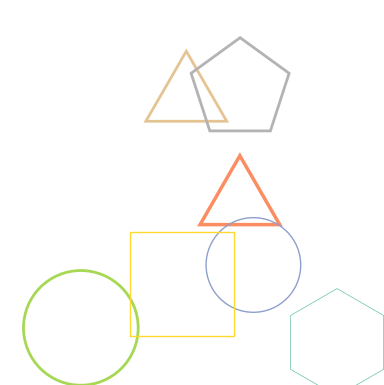[{"shape": "hexagon", "thickness": 0.5, "radius": 0.7, "center": [0.876, 0.111]}, {"shape": "triangle", "thickness": 2.5, "radius": 0.6, "center": [0.623, 0.476]}, {"shape": "circle", "thickness": 1, "radius": 0.61, "center": [0.658, 0.312]}, {"shape": "circle", "thickness": 2, "radius": 0.74, "center": [0.21, 0.148]}, {"shape": "square", "thickness": 1, "radius": 0.68, "center": [0.472, 0.262]}, {"shape": "triangle", "thickness": 2, "radius": 0.61, "center": [0.484, 0.746]}, {"shape": "pentagon", "thickness": 2, "radius": 0.67, "center": [0.624, 0.768]}]